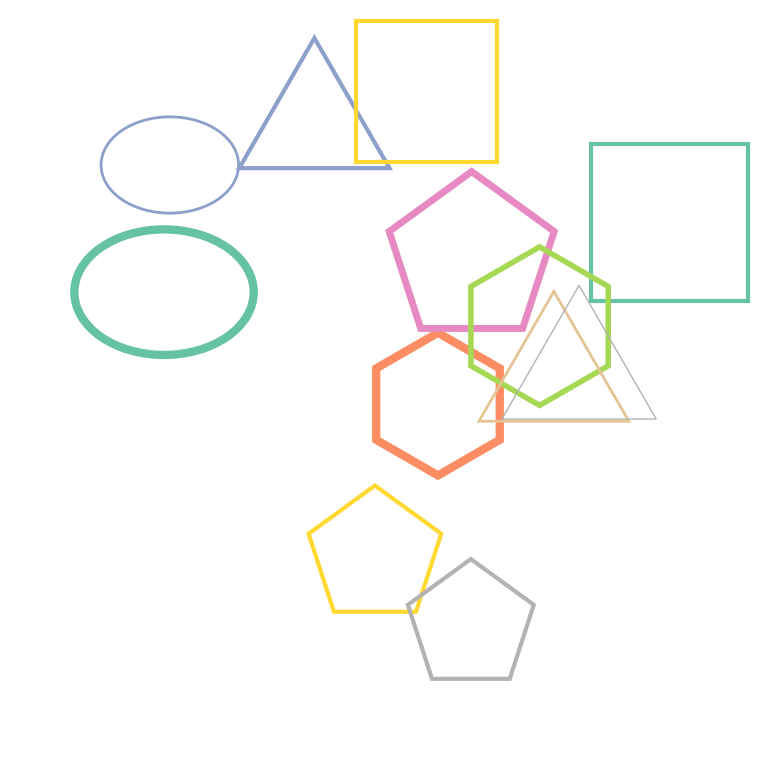[{"shape": "oval", "thickness": 3, "radius": 0.58, "center": [0.213, 0.621]}, {"shape": "square", "thickness": 1.5, "radius": 0.51, "center": [0.869, 0.711]}, {"shape": "hexagon", "thickness": 3, "radius": 0.46, "center": [0.569, 0.475]}, {"shape": "oval", "thickness": 1, "radius": 0.45, "center": [0.221, 0.786]}, {"shape": "triangle", "thickness": 1.5, "radius": 0.56, "center": [0.408, 0.838]}, {"shape": "pentagon", "thickness": 2.5, "radius": 0.56, "center": [0.613, 0.665]}, {"shape": "hexagon", "thickness": 2, "radius": 0.51, "center": [0.701, 0.576]}, {"shape": "square", "thickness": 1.5, "radius": 0.46, "center": [0.554, 0.881]}, {"shape": "pentagon", "thickness": 1.5, "radius": 0.45, "center": [0.487, 0.279]}, {"shape": "triangle", "thickness": 1, "radius": 0.56, "center": [0.719, 0.509]}, {"shape": "triangle", "thickness": 0.5, "radius": 0.58, "center": [0.752, 0.514]}, {"shape": "pentagon", "thickness": 1.5, "radius": 0.43, "center": [0.611, 0.188]}]